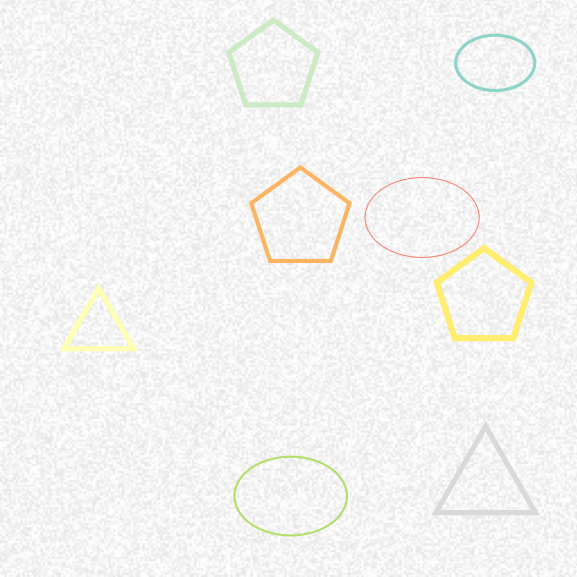[{"shape": "oval", "thickness": 1.5, "radius": 0.34, "center": [0.857, 0.89]}, {"shape": "triangle", "thickness": 2.5, "radius": 0.35, "center": [0.171, 0.43]}, {"shape": "oval", "thickness": 0.5, "radius": 0.49, "center": [0.731, 0.622]}, {"shape": "pentagon", "thickness": 2, "radius": 0.45, "center": [0.52, 0.62]}, {"shape": "oval", "thickness": 1, "radius": 0.49, "center": [0.503, 0.14]}, {"shape": "triangle", "thickness": 2.5, "radius": 0.5, "center": [0.841, 0.161]}, {"shape": "pentagon", "thickness": 2.5, "radius": 0.41, "center": [0.473, 0.883]}, {"shape": "pentagon", "thickness": 3, "radius": 0.43, "center": [0.838, 0.483]}]